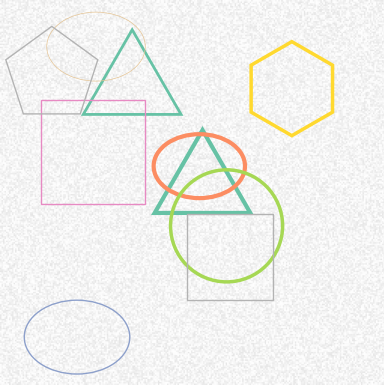[{"shape": "triangle", "thickness": 2, "radius": 0.73, "center": [0.343, 0.776]}, {"shape": "triangle", "thickness": 3, "radius": 0.72, "center": [0.526, 0.519]}, {"shape": "oval", "thickness": 3, "radius": 0.59, "center": [0.518, 0.568]}, {"shape": "oval", "thickness": 1, "radius": 0.69, "center": [0.2, 0.124]}, {"shape": "square", "thickness": 1, "radius": 0.67, "center": [0.241, 0.606]}, {"shape": "circle", "thickness": 2.5, "radius": 0.73, "center": [0.589, 0.413]}, {"shape": "hexagon", "thickness": 2.5, "radius": 0.61, "center": [0.758, 0.77]}, {"shape": "oval", "thickness": 0.5, "radius": 0.64, "center": [0.249, 0.879]}, {"shape": "square", "thickness": 1, "radius": 0.56, "center": [0.598, 0.332]}, {"shape": "pentagon", "thickness": 1, "radius": 0.63, "center": [0.135, 0.806]}]